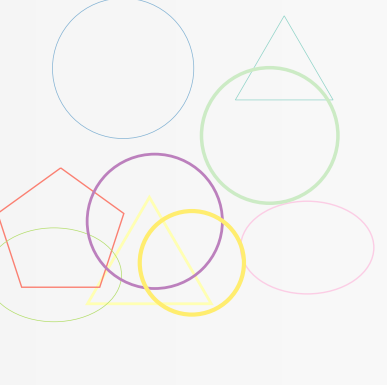[{"shape": "triangle", "thickness": 0.5, "radius": 0.73, "center": [0.733, 0.813]}, {"shape": "triangle", "thickness": 2, "radius": 0.92, "center": [0.386, 0.303]}, {"shape": "pentagon", "thickness": 1, "radius": 0.86, "center": [0.157, 0.393]}, {"shape": "circle", "thickness": 0.5, "radius": 0.91, "center": [0.318, 0.822]}, {"shape": "oval", "thickness": 0.5, "radius": 0.87, "center": [0.139, 0.286]}, {"shape": "oval", "thickness": 1, "radius": 0.86, "center": [0.793, 0.357]}, {"shape": "circle", "thickness": 2, "radius": 0.87, "center": [0.399, 0.425]}, {"shape": "circle", "thickness": 2.5, "radius": 0.88, "center": [0.696, 0.648]}, {"shape": "circle", "thickness": 3, "radius": 0.67, "center": [0.495, 0.317]}]